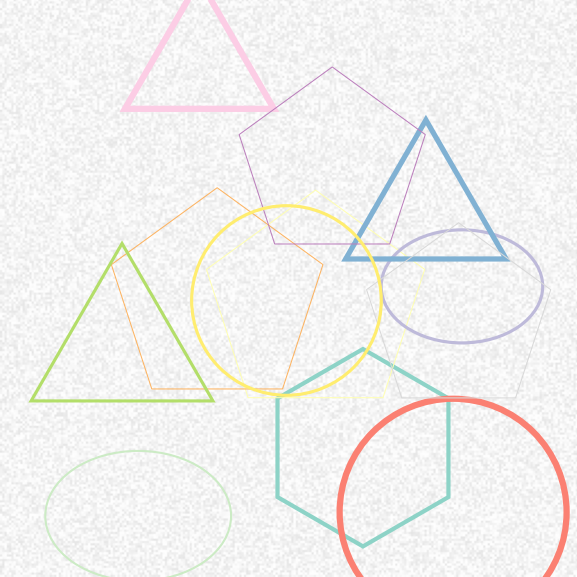[{"shape": "hexagon", "thickness": 2, "radius": 0.85, "center": [0.629, 0.224]}, {"shape": "pentagon", "thickness": 0.5, "radius": 0.99, "center": [0.546, 0.471]}, {"shape": "oval", "thickness": 1.5, "radius": 0.7, "center": [0.8, 0.503]}, {"shape": "circle", "thickness": 3, "radius": 0.98, "center": [0.785, 0.112]}, {"shape": "triangle", "thickness": 2.5, "radius": 0.8, "center": [0.738, 0.631]}, {"shape": "pentagon", "thickness": 0.5, "radius": 0.96, "center": [0.376, 0.481]}, {"shape": "triangle", "thickness": 1.5, "radius": 0.91, "center": [0.211, 0.396]}, {"shape": "triangle", "thickness": 3, "radius": 0.74, "center": [0.345, 0.885]}, {"shape": "pentagon", "thickness": 0.5, "radius": 0.84, "center": [0.794, 0.446]}, {"shape": "pentagon", "thickness": 0.5, "radius": 0.85, "center": [0.575, 0.714]}, {"shape": "oval", "thickness": 1, "radius": 0.8, "center": [0.239, 0.106]}, {"shape": "circle", "thickness": 1.5, "radius": 0.82, "center": [0.496, 0.479]}]